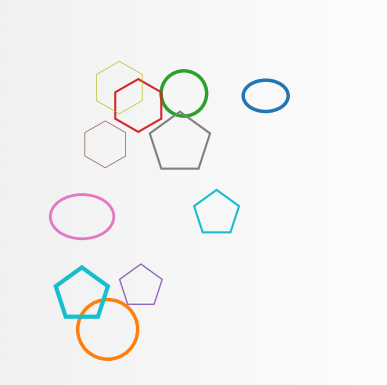[{"shape": "oval", "thickness": 2.5, "radius": 0.29, "center": [0.686, 0.751]}, {"shape": "circle", "thickness": 2.5, "radius": 0.39, "center": [0.278, 0.144]}, {"shape": "circle", "thickness": 2.5, "radius": 0.29, "center": [0.474, 0.757]}, {"shape": "hexagon", "thickness": 1.5, "radius": 0.34, "center": [0.357, 0.726]}, {"shape": "pentagon", "thickness": 1, "radius": 0.29, "center": [0.364, 0.256]}, {"shape": "hexagon", "thickness": 0.5, "radius": 0.3, "center": [0.272, 0.625]}, {"shape": "oval", "thickness": 2, "radius": 0.41, "center": [0.212, 0.437]}, {"shape": "pentagon", "thickness": 1.5, "radius": 0.41, "center": [0.464, 0.628]}, {"shape": "hexagon", "thickness": 0.5, "radius": 0.34, "center": [0.308, 0.773]}, {"shape": "pentagon", "thickness": 3, "radius": 0.35, "center": [0.211, 0.235]}, {"shape": "pentagon", "thickness": 1.5, "radius": 0.3, "center": [0.559, 0.446]}]